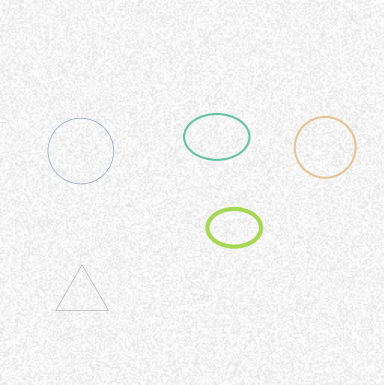[{"shape": "oval", "thickness": 1.5, "radius": 0.43, "center": [0.563, 0.644]}, {"shape": "circle", "thickness": 0.5, "radius": 0.43, "center": [0.21, 0.608]}, {"shape": "oval", "thickness": 3, "radius": 0.35, "center": [0.608, 0.408]}, {"shape": "circle", "thickness": 1.5, "radius": 0.4, "center": [0.845, 0.617]}, {"shape": "triangle", "thickness": 0.5, "radius": 0.4, "center": [0.213, 0.233]}]